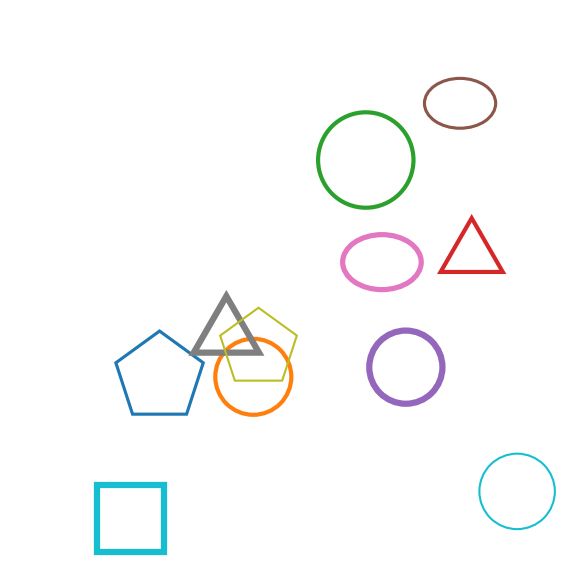[{"shape": "pentagon", "thickness": 1.5, "radius": 0.4, "center": [0.276, 0.346]}, {"shape": "circle", "thickness": 2, "radius": 0.33, "center": [0.439, 0.347]}, {"shape": "circle", "thickness": 2, "radius": 0.41, "center": [0.633, 0.722]}, {"shape": "triangle", "thickness": 2, "radius": 0.31, "center": [0.817, 0.559]}, {"shape": "circle", "thickness": 3, "radius": 0.32, "center": [0.703, 0.363]}, {"shape": "oval", "thickness": 1.5, "radius": 0.31, "center": [0.797, 0.82]}, {"shape": "oval", "thickness": 2.5, "radius": 0.34, "center": [0.661, 0.545]}, {"shape": "triangle", "thickness": 3, "radius": 0.33, "center": [0.392, 0.421]}, {"shape": "pentagon", "thickness": 1, "radius": 0.35, "center": [0.448, 0.396]}, {"shape": "square", "thickness": 3, "radius": 0.29, "center": [0.227, 0.102]}, {"shape": "circle", "thickness": 1, "radius": 0.33, "center": [0.895, 0.148]}]